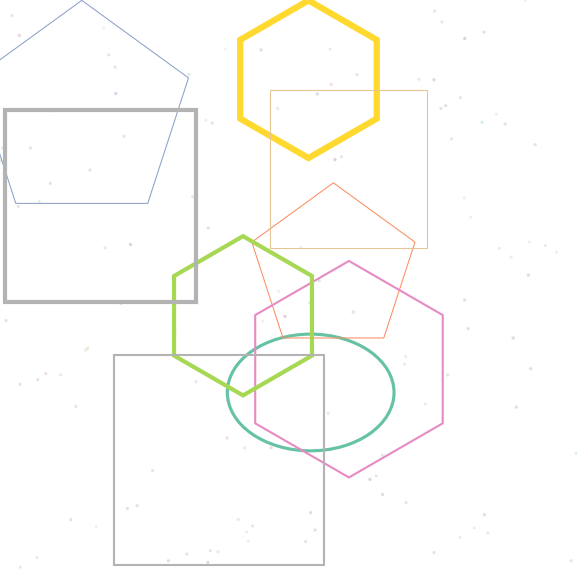[{"shape": "oval", "thickness": 1.5, "radius": 0.72, "center": [0.538, 0.32]}, {"shape": "pentagon", "thickness": 0.5, "radius": 0.74, "center": [0.577, 0.534]}, {"shape": "pentagon", "thickness": 0.5, "radius": 0.97, "center": [0.142, 0.804]}, {"shape": "hexagon", "thickness": 1, "radius": 0.94, "center": [0.604, 0.36]}, {"shape": "hexagon", "thickness": 2, "radius": 0.69, "center": [0.421, 0.452]}, {"shape": "hexagon", "thickness": 3, "radius": 0.68, "center": [0.534, 0.862]}, {"shape": "square", "thickness": 0.5, "radius": 0.68, "center": [0.603, 0.707]}, {"shape": "square", "thickness": 2, "radius": 0.83, "center": [0.174, 0.642]}, {"shape": "square", "thickness": 1, "radius": 0.91, "center": [0.38, 0.202]}]